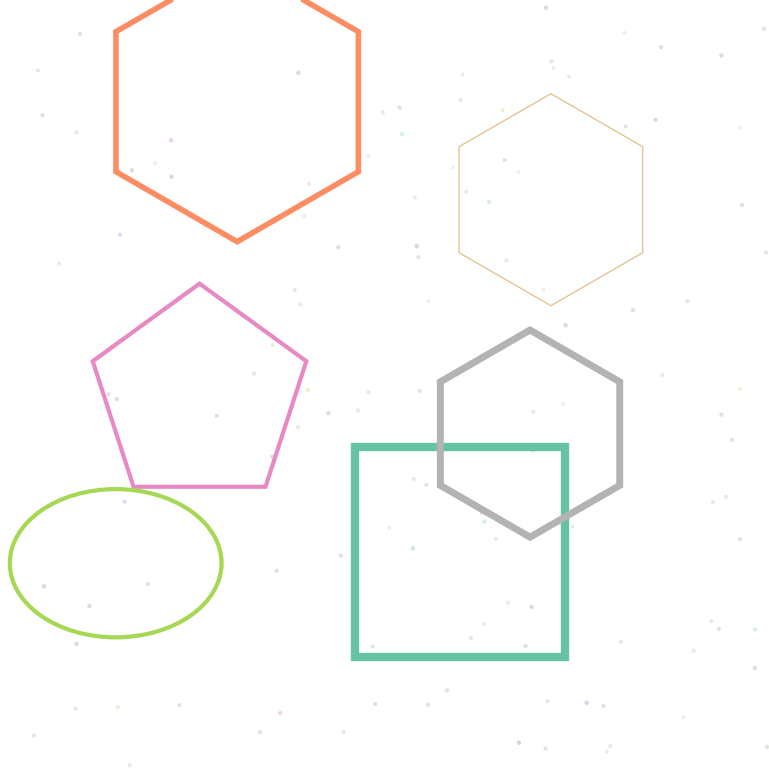[{"shape": "square", "thickness": 3, "radius": 0.68, "center": [0.597, 0.283]}, {"shape": "hexagon", "thickness": 2, "radius": 0.91, "center": [0.308, 0.868]}, {"shape": "pentagon", "thickness": 1.5, "radius": 0.73, "center": [0.259, 0.486]}, {"shape": "oval", "thickness": 1.5, "radius": 0.69, "center": [0.15, 0.269]}, {"shape": "hexagon", "thickness": 0.5, "radius": 0.69, "center": [0.715, 0.741]}, {"shape": "hexagon", "thickness": 2.5, "radius": 0.67, "center": [0.688, 0.437]}]